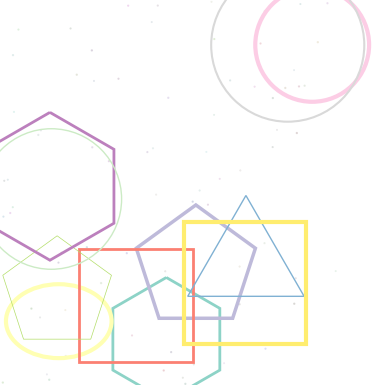[{"shape": "hexagon", "thickness": 2, "radius": 0.8, "center": [0.432, 0.119]}, {"shape": "oval", "thickness": 3, "radius": 0.69, "center": [0.153, 0.166]}, {"shape": "pentagon", "thickness": 2.5, "radius": 0.81, "center": [0.509, 0.305]}, {"shape": "square", "thickness": 2, "radius": 0.74, "center": [0.353, 0.206]}, {"shape": "triangle", "thickness": 1, "radius": 0.87, "center": [0.639, 0.318]}, {"shape": "pentagon", "thickness": 0.5, "radius": 0.74, "center": [0.148, 0.239]}, {"shape": "circle", "thickness": 3, "radius": 0.74, "center": [0.811, 0.883]}, {"shape": "circle", "thickness": 1.5, "radius": 0.99, "center": [0.747, 0.883]}, {"shape": "hexagon", "thickness": 2, "radius": 0.96, "center": [0.13, 0.516]}, {"shape": "circle", "thickness": 1, "radius": 0.91, "center": [0.133, 0.483]}, {"shape": "square", "thickness": 3, "radius": 0.79, "center": [0.635, 0.264]}]